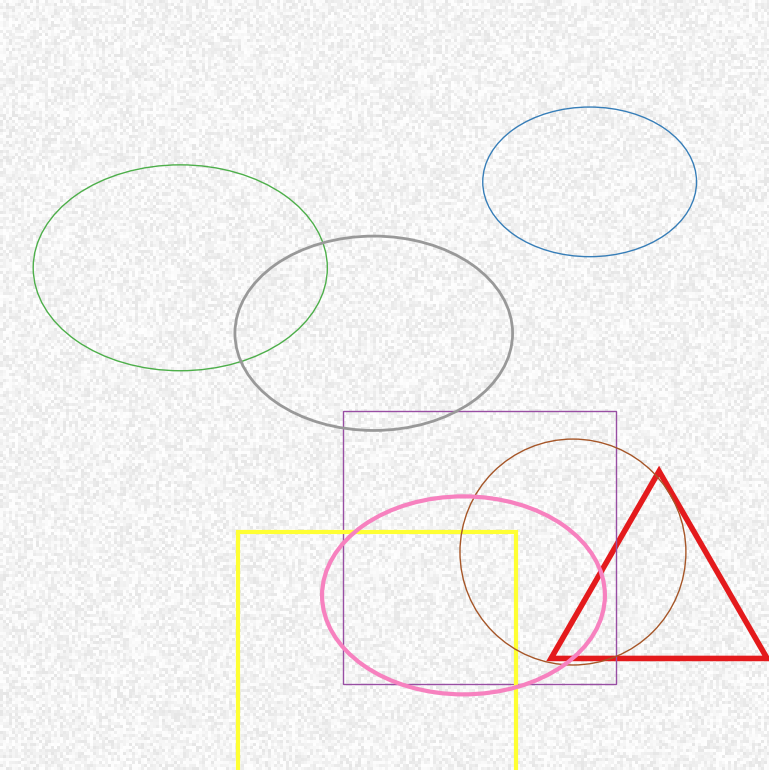[{"shape": "triangle", "thickness": 2, "radius": 0.81, "center": [0.856, 0.226]}, {"shape": "oval", "thickness": 0.5, "radius": 0.69, "center": [0.766, 0.764]}, {"shape": "oval", "thickness": 0.5, "radius": 0.95, "center": [0.234, 0.652]}, {"shape": "square", "thickness": 0.5, "radius": 0.89, "center": [0.623, 0.289]}, {"shape": "square", "thickness": 1.5, "radius": 0.9, "center": [0.489, 0.128]}, {"shape": "circle", "thickness": 0.5, "radius": 0.73, "center": [0.744, 0.283]}, {"shape": "oval", "thickness": 1.5, "radius": 0.92, "center": [0.602, 0.227]}, {"shape": "oval", "thickness": 1, "radius": 0.9, "center": [0.485, 0.567]}]